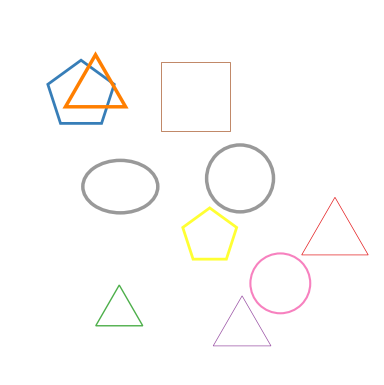[{"shape": "triangle", "thickness": 0.5, "radius": 0.5, "center": [0.87, 0.388]}, {"shape": "pentagon", "thickness": 2, "radius": 0.45, "center": [0.21, 0.753]}, {"shape": "triangle", "thickness": 1, "radius": 0.35, "center": [0.31, 0.189]}, {"shape": "triangle", "thickness": 0.5, "radius": 0.43, "center": [0.629, 0.145]}, {"shape": "triangle", "thickness": 2.5, "radius": 0.45, "center": [0.248, 0.768]}, {"shape": "pentagon", "thickness": 2, "radius": 0.37, "center": [0.545, 0.386]}, {"shape": "square", "thickness": 0.5, "radius": 0.45, "center": [0.509, 0.75]}, {"shape": "circle", "thickness": 1.5, "radius": 0.39, "center": [0.728, 0.264]}, {"shape": "oval", "thickness": 2.5, "radius": 0.49, "center": [0.312, 0.515]}, {"shape": "circle", "thickness": 2.5, "radius": 0.43, "center": [0.624, 0.537]}]